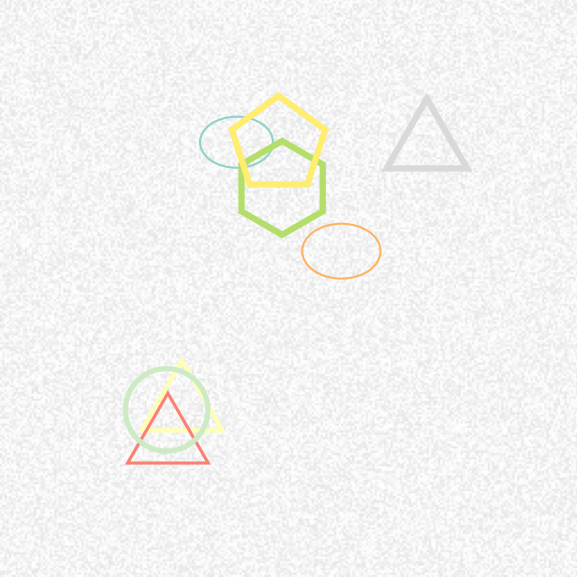[{"shape": "oval", "thickness": 1, "radius": 0.32, "center": [0.41, 0.753]}, {"shape": "triangle", "thickness": 2, "radius": 0.4, "center": [0.315, 0.294]}, {"shape": "triangle", "thickness": 1.5, "radius": 0.4, "center": [0.291, 0.238]}, {"shape": "oval", "thickness": 1, "radius": 0.34, "center": [0.591, 0.564]}, {"shape": "hexagon", "thickness": 3, "radius": 0.41, "center": [0.489, 0.674]}, {"shape": "triangle", "thickness": 3, "radius": 0.4, "center": [0.739, 0.748]}, {"shape": "circle", "thickness": 2.5, "radius": 0.36, "center": [0.289, 0.289]}, {"shape": "pentagon", "thickness": 3, "radius": 0.42, "center": [0.482, 0.748]}]